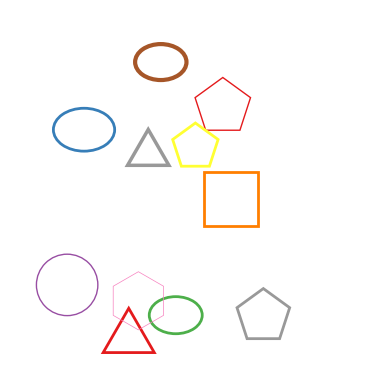[{"shape": "pentagon", "thickness": 1, "radius": 0.38, "center": [0.579, 0.723]}, {"shape": "triangle", "thickness": 2, "radius": 0.38, "center": [0.334, 0.123]}, {"shape": "oval", "thickness": 2, "radius": 0.4, "center": [0.218, 0.663]}, {"shape": "oval", "thickness": 2, "radius": 0.34, "center": [0.456, 0.181]}, {"shape": "circle", "thickness": 1, "radius": 0.4, "center": [0.174, 0.26]}, {"shape": "square", "thickness": 2, "radius": 0.35, "center": [0.599, 0.483]}, {"shape": "pentagon", "thickness": 2, "radius": 0.31, "center": [0.508, 0.618]}, {"shape": "oval", "thickness": 3, "radius": 0.33, "center": [0.418, 0.839]}, {"shape": "hexagon", "thickness": 0.5, "radius": 0.38, "center": [0.359, 0.219]}, {"shape": "pentagon", "thickness": 2, "radius": 0.36, "center": [0.684, 0.179]}, {"shape": "triangle", "thickness": 2.5, "radius": 0.31, "center": [0.385, 0.602]}]